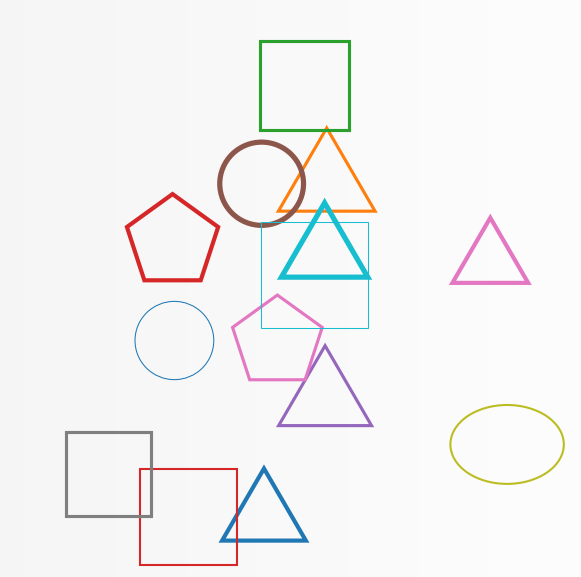[{"shape": "triangle", "thickness": 2, "radius": 0.42, "center": [0.454, 0.105]}, {"shape": "circle", "thickness": 0.5, "radius": 0.34, "center": [0.3, 0.41]}, {"shape": "triangle", "thickness": 1.5, "radius": 0.48, "center": [0.562, 0.681]}, {"shape": "square", "thickness": 1.5, "radius": 0.38, "center": [0.524, 0.851]}, {"shape": "pentagon", "thickness": 2, "radius": 0.41, "center": [0.297, 0.581]}, {"shape": "square", "thickness": 1, "radius": 0.42, "center": [0.324, 0.103]}, {"shape": "triangle", "thickness": 1.5, "radius": 0.46, "center": [0.559, 0.308]}, {"shape": "circle", "thickness": 2.5, "radius": 0.36, "center": [0.45, 0.681]}, {"shape": "pentagon", "thickness": 1.5, "radius": 0.41, "center": [0.477, 0.407]}, {"shape": "triangle", "thickness": 2, "radius": 0.38, "center": [0.844, 0.547]}, {"shape": "square", "thickness": 1.5, "radius": 0.36, "center": [0.187, 0.179]}, {"shape": "oval", "thickness": 1, "radius": 0.49, "center": [0.872, 0.23]}, {"shape": "square", "thickness": 0.5, "radius": 0.46, "center": [0.541, 0.523]}, {"shape": "triangle", "thickness": 2.5, "radius": 0.43, "center": [0.558, 0.562]}]